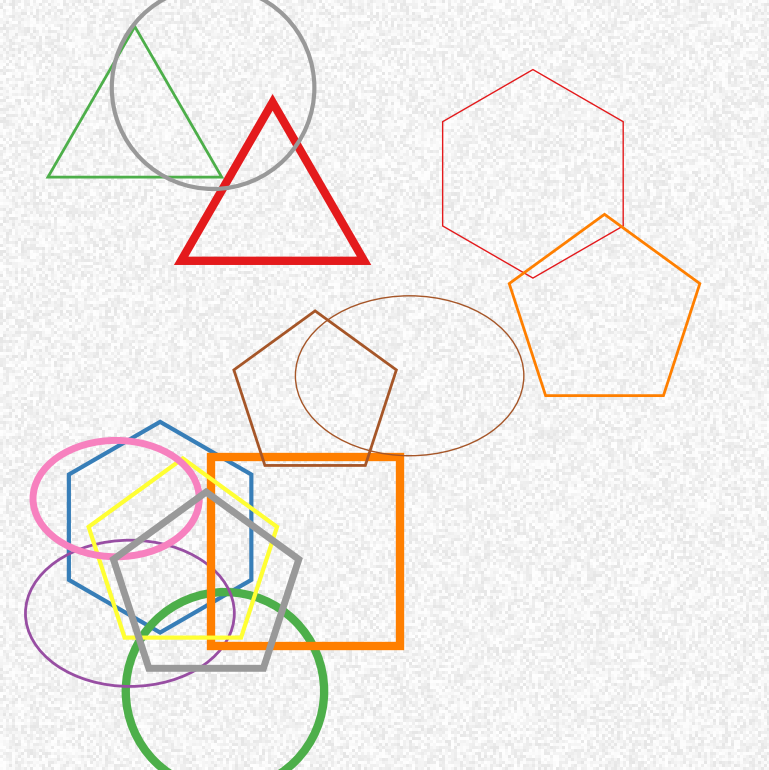[{"shape": "hexagon", "thickness": 0.5, "radius": 0.68, "center": [0.692, 0.774]}, {"shape": "triangle", "thickness": 3, "radius": 0.69, "center": [0.354, 0.73]}, {"shape": "hexagon", "thickness": 1.5, "radius": 0.68, "center": [0.208, 0.315]}, {"shape": "triangle", "thickness": 1, "radius": 0.65, "center": [0.175, 0.835]}, {"shape": "circle", "thickness": 3, "radius": 0.64, "center": [0.292, 0.102]}, {"shape": "oval", "thickness": 1, "radius": 0.68, "center": [0.169, 0.203]}, {"shape": "square", "thickness": 3, "radius": 0.61, "center": [0.397, 0.284]}, {"shape": "pentagon", "thickness": 1, "radius": 0.65, "center": [0.785, 0.591]}, {"shape": "pentagon", "thickness": 1.5, "radius": 0.64, "center": [0.237, 0.276]}, {"shape": "oval", "thickness": 0.5, "radius": 0.74, "center": [0.532, 0.512]}, {"shape": "pentagon", "thickness": 1, "radius": 0.55, "center": [0.409, 0.485]}, {"shape": "oval", "thickness": 2.5, "radius": 0.54, "center": [0.151, 0.352]}, {"shape": "pentagon", "thickness": 2.5, "radius": 0.63, "center": [0.268, 0.234]}, {"shape": "circle", "thickness": 1.5, "radius": 0.66, "center": [0.277, 0.886]}]